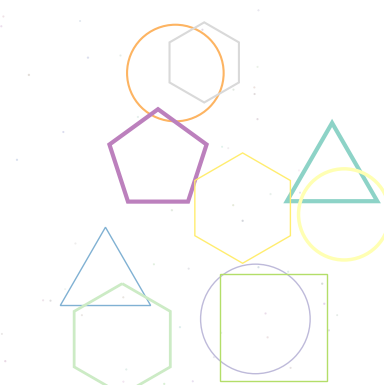[{"shape": "triangle", "thickness": 3, "radius": 0.68, "center": [0.863, 0.545]}, {"shape": "circle", "thickness": 2.5, "radius": 0.59, "center": [0.894, 0.443]}, {"shape": "circle", "thickness": 1, "radius": 0.71, "center": [0.663, 0.172]}, {"shape": "triangle", "thickness": 1, "radius": 0.68, "center": [0.274, 0.274]}, {"shape": "circle", "thickness": 1.5, "radius": 0.63, "center": [0.455, 0.81]}, {"shape": "square", "thickness": 1, "radius": 0.7, "center": [0.71, 0.149]}, {"shape": "hexagon", "thickness": 1.5, "radius": 0.52, "center": [0.53, 0.838]}, {"shape": "pentagon", "thickness": 3, "radius": 0.66, "center": [0.41, 0.584]}, {"shape": "hexagon", "thickness": 2, "radius": 0.72, "center": [0.317, 0.119]}, {"shape": "hexagon", "thickness": 1, "radius": 0.72, "center": [0.63, 0.459]}]